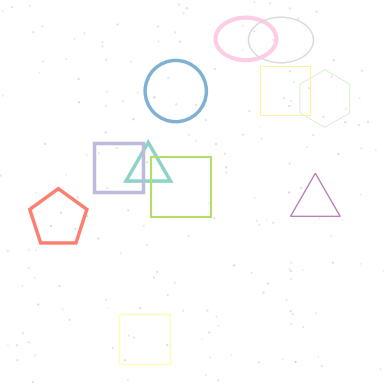[{"shape": "triangle", "thickness": 2.5, "radius": 0.33, "center": [0.385, 0.563]}, {"shape": "square", "thickness": 1, "radius": 0.33, "center": [0.375, 0.119]}, {"shape": "square", "thickness": 2.5, "radius": 0.32, "center": [0.307, 0.566]}, {"shape": "pentagon", "thickness": 2.5, "radius": 0.39, "center": [0.151, 0.432]}, {"shape": "circle", "thickness": 2.5, "radius": 0.4, "center": [0.457, 0.763]}, {"shape": "square", "thickness": 1.5, "radius": 0.4, "center": [0.47, 0.514]}, {"shape": "oval", "thickness": 3, "radius": 0.39, "center": [0.639, 0.899]}, {"shape": "oval", "thickness": 1, "radius": 0.42, "center": [0.73, 0.896]}, {"shape": "triangle", "thickness": 1, "radius": 0.37, "center": [0.819, 0.475]}, {"shape": "hexagon", "thickness": 0.5, "radius": 0.37, "center": [0.844, 0.744]}, {"shape": "square", "thickness": 0.5, "radius": 0.32, "center": [0.74, 0.766]}]